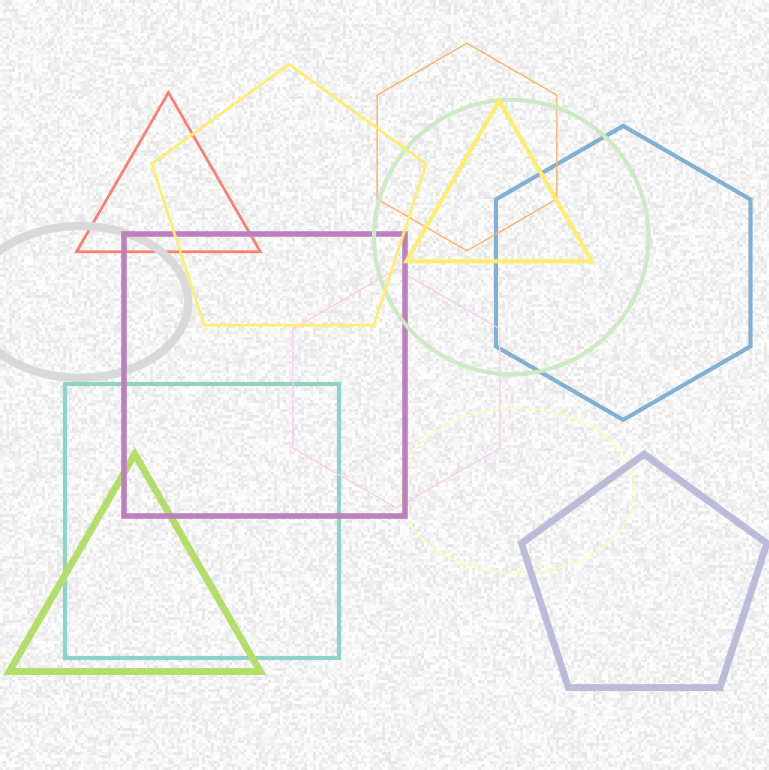[{"shape": "square", "thickness": 1.5, "radius": 0.89, "center": [0.262, 0.324]}, {"shape": "oval", "thickness": 0.5, "radius": 0.76, "center": [0.672, 0.363]}, {"shape": "pentagon", "thickness": 2.5, "radius": 0.84, "center": [0.837, 0.243]}, {"shape": "triangle", "thickness": 1, "radius": 0.69, "center": [0.219, 0.742]}, {"shape": "hexagon", "thickness": 1.5, "radius": 0.95, "center": [0.809, 0.646]}, {"shape": "hexagon", "thickness": 0.5, "radius": 0.67, "center": [0.606, 0.809]}, {"shape": "triangle", "thickness": 2.5, "radius": 0.94, "center": [0.175, 0.222]}, {"shape": "hexagon", "thickness": 0.5, "radius": 0.78, "center": [0.515, 0.495]}, {"shape": "oval", "thickness": 3, "radius": 0.7, "center": [0.104, 0.608]}, {"shape": "square", "thickness": 2, "radius": 0.91, "center": [0.344, 0.513]}, {"shape": "circle", "thickness": 1.5, "radius": 0.89, "center": [0.664, 0.692]}, {"shape": "pentagon", "thickness": 1, "radius": 0.94, "center": [0.375, 0.729]}, {"shape": "triangle", "thickness": 1.5, "radius": 0.7, "center": [0.648, 0.73]}]